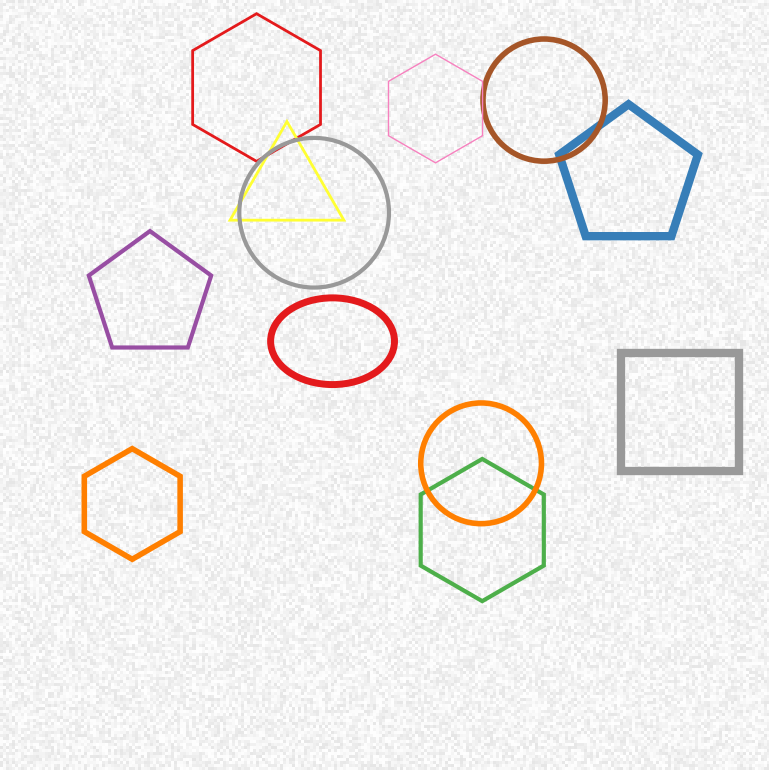[{"shape": "oval", "thickness": 2.5, "radius": 0.4, "center": [0.432, 0.557]}, {"shape": "hexagon", "thickness": 1, "radius": 0.48, "center": [0.333, 0.886]}, {"shape": "pentagon", "thickness": 3, "radius": 0.47, "center": [0.816, 0.77]}, {"shape": "hexagon", "thickness": 1.5, "radius": 0.46, "center": [0.626, 0.312]}, {"shape": "pentagon", "thickness": 1.5, "radius": 0.42, "center": [0.195, 0.616]}, {"shape": "circle", "thickness": 2, "radius": 0.39, "center": [0.625, 0.398]}, {"shape": "hexagon", "thickness": 2, "radius": 0.36, "center": [0.172, 0.346]}, {"shape": "triangle", "thickness": 1, "radius": 0.43, "center": [0.373, 0.757]}, {"shape": "circle", "thickness": 2, "radius": 0.4, "center": [0.707, 0.87]}, {"shape": "hexagon", "thickness": 0.5, "radius": 0.35, "center": [0.566, 0.859]}, {"shape": "circle", "thickness": 1.5, "radius": 0.49, "center": [0.408, 0.724]}, {"shape": "square", "thickness": 3, "radius": 0.38, "center": [0.883, 0.465]}]